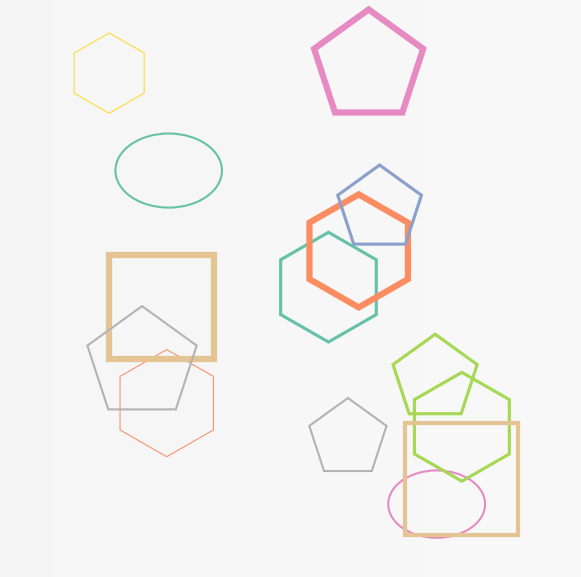[{"shape": "oval", "thickness": 1, "radius": 0.46, "center": [0.29, 0.704]}, {"shape": "hexagon", "thickness": 1.5, "radius": 0.47, "center": [0.565, 0.502]}, {"shape": "hexagon", "thickness": 3, "radius": 0.49, "center": [0.617, 0.565]}, {"shape": "hexagon", "thickness": 0.5, "radius": 0.46, "center": [0.287, 0.301]}, {"shape": "pentagon", "thickness": 1.5, "radius": 0.38, "center": [0.653, 0.638]}, {"shape": "pentagon", "thickness": 3, "radius": 0.49, "center": [0.634, 0.884]}, {"shape": "oval", "thickness": 1, "radius": 0.42, "center": [0.751, 0.126]}, {"shape": "pentagon", "thickness": 1.5, "radius": 0.38, "center": [0.749, 0.344]}, {"shape": "hexagon", "thickness": 1.5, "radius": 0.47, "center": [0.795, 0.26]}, {"shape": "hexagon", "thickness": 0.5, "radius": 0.35, "center": [0.188, 0.873]}, {"shape": "square", "thickness": 3, "radius": 0.45, "center": [0.278, 0.467]}, {"shape": "square", "thickness": 2, "radius": 0.48, "center": [0.794, 0.169]}, {"shape": "pentagon", "thickness": 1, "radius": 0.35, "center": [0.599, 0.24]}, {"shape": "pentagon", "thickness": 1, "radius": 0.49, "center": [0.244, 0.37]}]